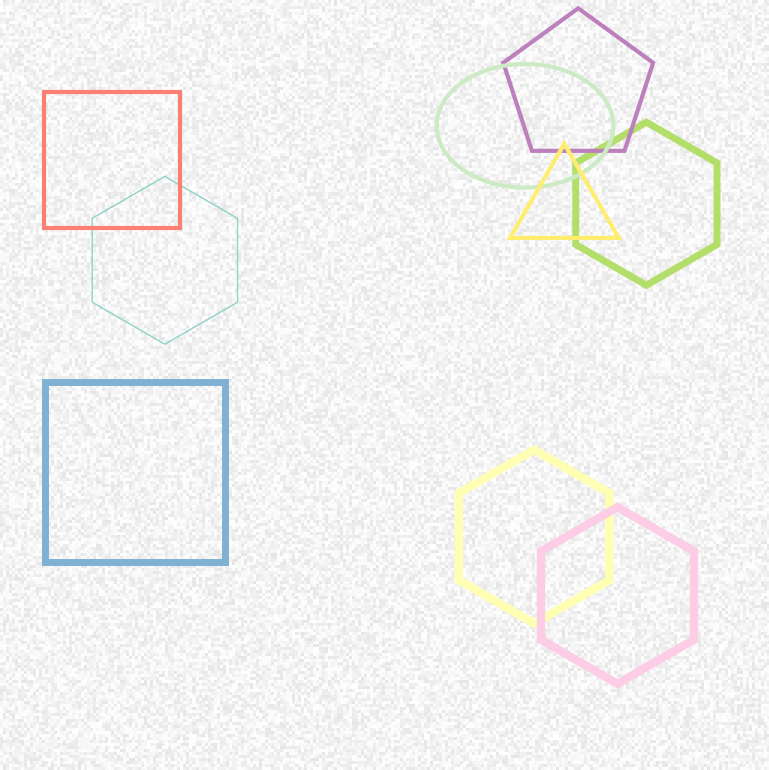[{"shape": "hexagon", "thickness": 0.5, "radius": 0.54, "center": [0.214, 0.662]}, {"shape": "hexagon", "thickness": 3, "radius": 0.56, "center": [0.694, 0.303]}, {"shape": "square", "thickness": 1.5, "radius": 0.44, "center": [0.145, 0.792]}, {"shape": "square", "thickness": 2.5, "radius": 0.58, "center": [0.175, 0.387]}, {"shape": "hexagon", "thickness": 2.5, "radius": 0.53, "center": [0.839, 0.735]}, {"shape": "hexagon", "thickness": 3, "radius": 0.57, "center": [0.802, 0.227]}, {"shape": "pentagon", "thickness": 1.5, "radius": 0.51, "center": [0.751, 0.887]}, {"shape": "oval", "thickness": 1.5, "radius": 0.57, "center": [0.682, 0.837]}, {"shape": "triangle", "thickness": 1.5, "radius": 0.41, "center": [0.733, 0.732]}]